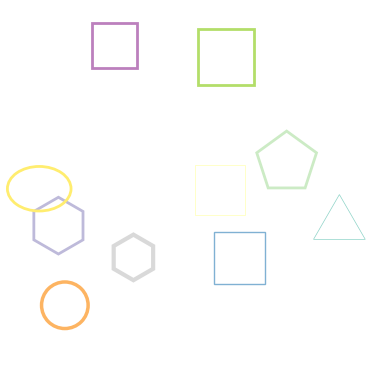[{"shape": "triangle", "thickness": 0.5, "radius": 0.39, "center": [0.882, 0.417]}, {"shape": "square", "thickness": 0.5, "radius": 0.33, "center": [0.572, 0.507]}, {"shape": "hexagon", "thickness": 2, "radius": 0.37, "center": [0.152, 0.414]}, {"shape": "square", "thickness": 1, "radius": 0.34, "center": [0.622, 0.329]}, {"shape": "circle", "thickness": 2.5, "radius": 0.3, "center": [0.168, 0.207]}, {"shape": "square", "thickness": 2, "radius": 0.37, "center": [0.587, 0.851]}, {"shape": "hexagon", "thickness": 3, "radius": 0.3, "center": [0.347, 0.331]}, {"shape": "square", "thickness": 2, "radius": 0.29, "center": [0.297, 0.882]}, {"shape": "pentagon", "thickness": 2, "radius": 0.41, "center": [0.745, 0.578]}, {"shape": "oval", "thickness": 2, "radius": 0.41, "center": [0.102, 0.51]}]